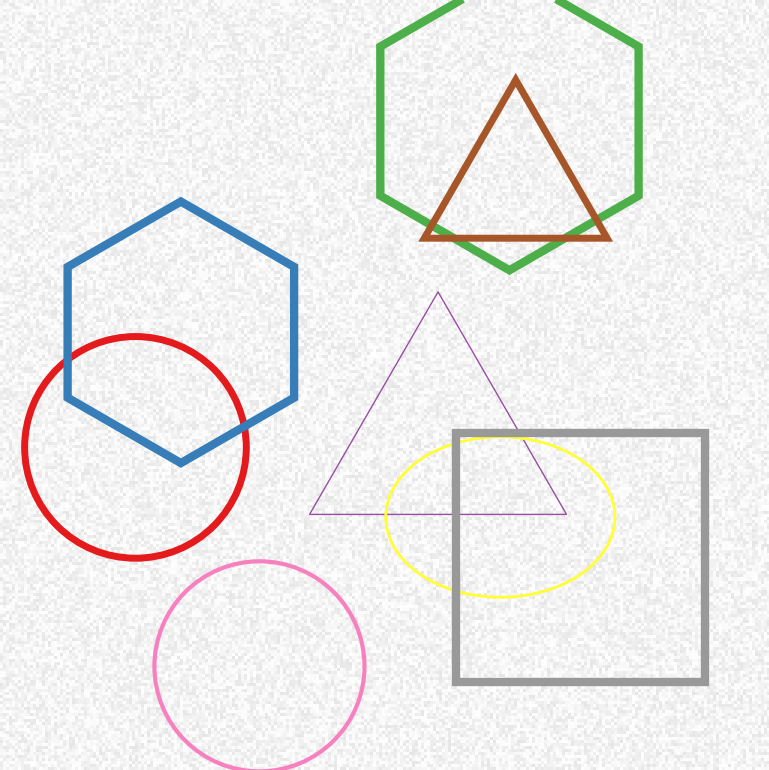[{"shape": "circle", "thickness": 2.5, "radius": 0.72, "center": [0.176, 0.419]}, {"shape": "hexagon", "thickness": 3, "radius": 0.85, "center": [0.235, 0.568]}, {"shape": "hexagon", "thickness": 3, "radius": 0.97, "center": [0.662, 0.843]}, {"shape": "triangle", "thickness": 0.5, "radius": 0.96, "center": [0.569, 0.428]}, {"shape": "oval", "thickness": 1, "radius": 0.74, "center": [0.65, 0.328]}, {"shape": "triangle", "thickness": 2.5, "radius": 0.69, "center": [0.67, 0.759]}, {"shape": "circle", "thickness": 1.5, "radius": 0.68, "center": [0.337, 0.135]}, {"shape": "square", "thickness": 3, "radius": 0.81, "center": [0.754, 0.276]}]